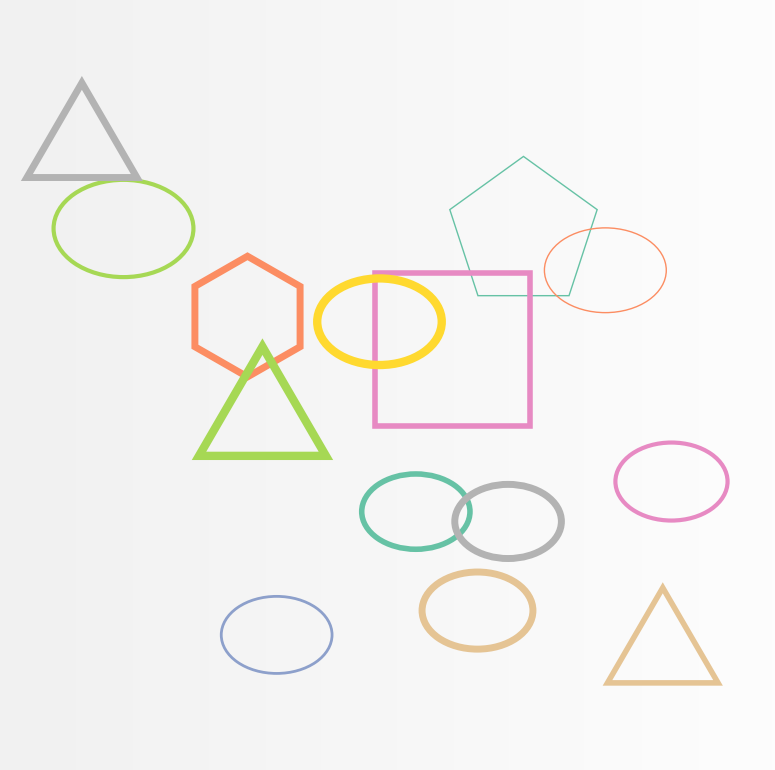[{"shape": "pentagon", "thickness": 0.5, "radius": 0.5, "center": [0.675, 0.697]}, {"shape": "oval", "thickness": 2, "radius": 0.35, "center": [0.537, 0.336]}, {"shape": "oval", "thickness": 0.5, "radius": 0.39, "center": [0.781, 0.649]}, {"shape": "hexagon", "thickness": 2.5, "radius": 0.39, "center": [0.319, 0.589]}, {"shape": "oval", "thickness": 1, "radius": 0.36, "center": [0.357, 0.175]}, {"shape": "square", "thickness": 2, "radius": 0.5, "center": [0.584, 0.546]}, {"shape": "oval", "thickness": 1.5, "radius": 0.36, "center": [0.866, 0.375]}, {"shape": "oval", "thickness": 1.5, "radius": 0.45, "center": [0.159, 0.703]}, {"shape": "triangle", "thickness": 3, "radius": 0.47, "center": [0.339, 0.455]}, {"shape": "oval", "thickness": 3, "radius": 0.4, "center": [0.49, 0.582]}, {"shape": "triangle", "thickness": 2, "radius": 0.41, "center": [0.855, 0.154]}, {"shape": "oval", "thickness": 2.5, "radius": 0.36, "center": [0.616, 0.207]}, {"shape": "triangle", "thickness": 2.5, "radius": 0.41, "center": [0.106, 0.81]}, {"shape": "oval", "thickness": 2.5, "radius": 0.34, "center": [0.656, 0.323]}]